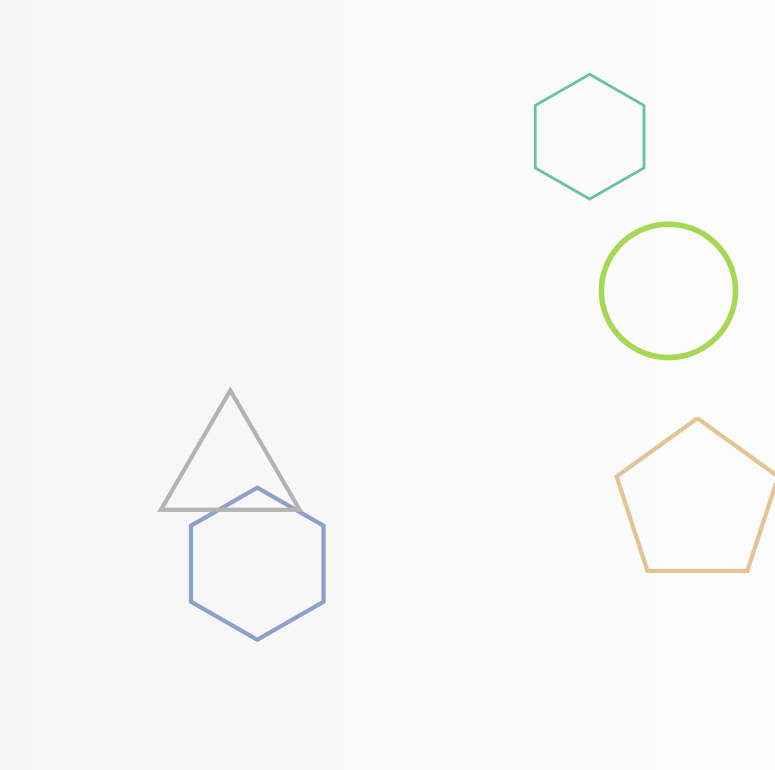[{"shape": "hexagon", "thickness": 1, "radius": 0.41, "center": [0.761, 0.823]}, {"shape": "hexagon", "thickness": 1.5, "radius": 0.49, "center": [0.332, 0.268]}, {"shape": "circle", "thickness": 2, "radius": 0.43, "center": [0.863, 0.622]}, {"shape": "pentagon", "thickness": 1.5, "radius": 0.55, "center": [0.9, 0.347]}, {"shape": "triangle", "thickness": 1.5, "radius": 0.52, "center": [0.297, 0.39]}]